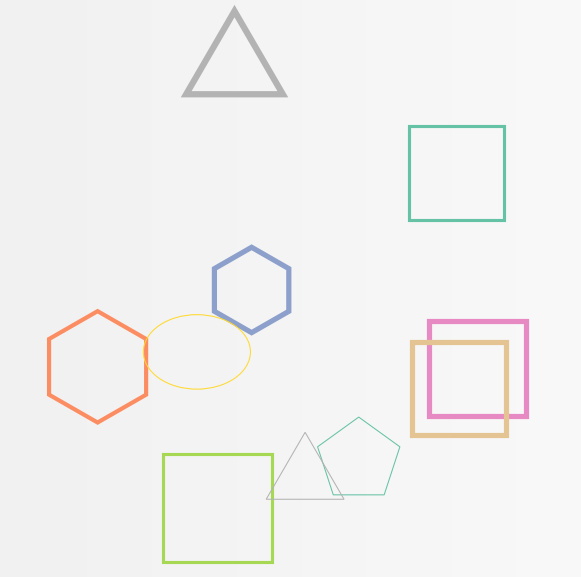[{"shape": "pentagon", "thickness": 0.5, "radius": 0.37, "center": [0.617, 0.202]}, {"shape": "square", "thickness": 1.5, "radius": 0.41, "center": [0.786, 0.699]}, {"shape": "hexagon", "thickness": 2, "radius": 0.48, "center": [0.168, 0.364]}, {"shape": "hexagon", "thickness": 2.5, "radius": 0.37, "center": [0.433, 0.497]}, {"shape": "square", "thickness": 2.5, "radius": 0.41, "center": [0.822, 0.361]}, {"shape": "square", "thickness": 1.5, "radius": 0.47, "center": [0.374, 0.12]}, {"shape": "oval", "thickness": 0.5, "radius": 0.46, "center": [0.339, 0.39]}, {"shape": "square", "thickness": 2.5, "radius": 0.4, "center": [0.79, 0.327]}, {"shape": "triangle", "thickness": 0.5, "radius": 0.39, "center": [0.525, 0.173]}, {"shape": "triangle", "thickness": 3, "radius": 0.48, "center": [0.403, 0.884]}]